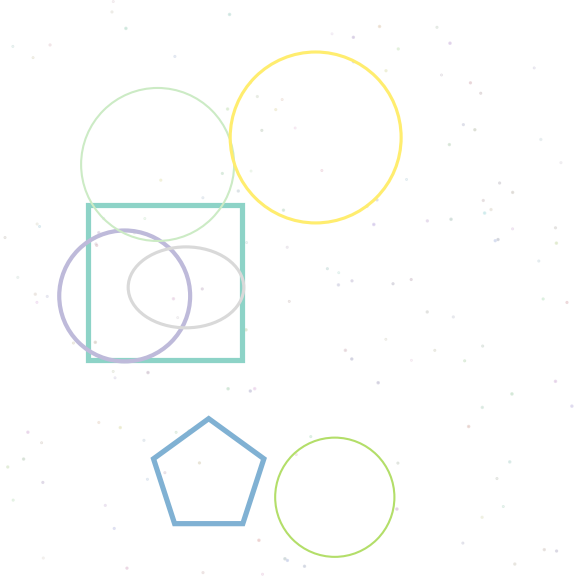[{"shape": "square", "thickness": 2.5, "radius": 0.67, "center": [0.286, 0.51]}, {"shape": "circle", "thickness": 2, "radius": 0.57, "center": [0.216, 0.487]}, {"shape": "pentagon", "thickness": 2.5, "radius": 0.5, "center": [0.361, 0.174]}, {"shape": "circle", "thickness": 1, "radius": 0.52, "center": [0.58, 0.138]}, {"shape": "oval", "thickness": 1.5, "radius": 0.5, "center": [0.322, 0.502]}, {"shape": "circle", "thickness": 1, "radius": 0.66, "center": [0.273, 0.714]}, {"shape": "circle", "thickness": 1.5, "radius": 0.74, "center": [0.547, 0.761]}]